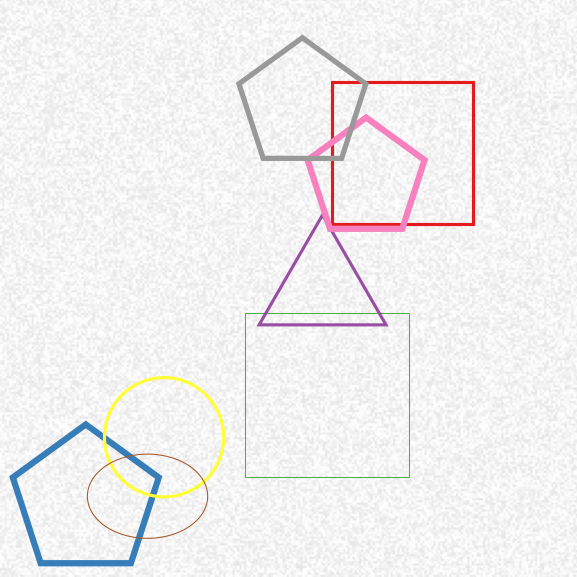[{"shape": "square", "thickness": 1.5, "radius": 0.61, "center": [0.697, 0.734]}, {"shape": "pentagon", "thickness": 3, "radius": 0.66, "center": [0.149, 0.131]}, {"shape": "square", "thickness": 0.5, "radius": 0.71, "center": [0.567, 0.315]}, {"shape": "triangle", "thickness": 1.5, "radius": 0.63, "center": [0.559, 0.5]}, {"shape": "circle", "thickness": 1.5, "radius": 0.52, "center": [0.284, 0.242]}, {"shape": "oval", "thickness": 0.5, "radius": 0.52, "center": [0.255, 0.14]}, {"shape": "pentagon", "thickness": 3, "radius": 0.53, "center": [0.634, 0.689]}, {"shape": "pentagon", "thickness": 2.5, "radius": 0.58, "center": [0.524, 0.818]}]